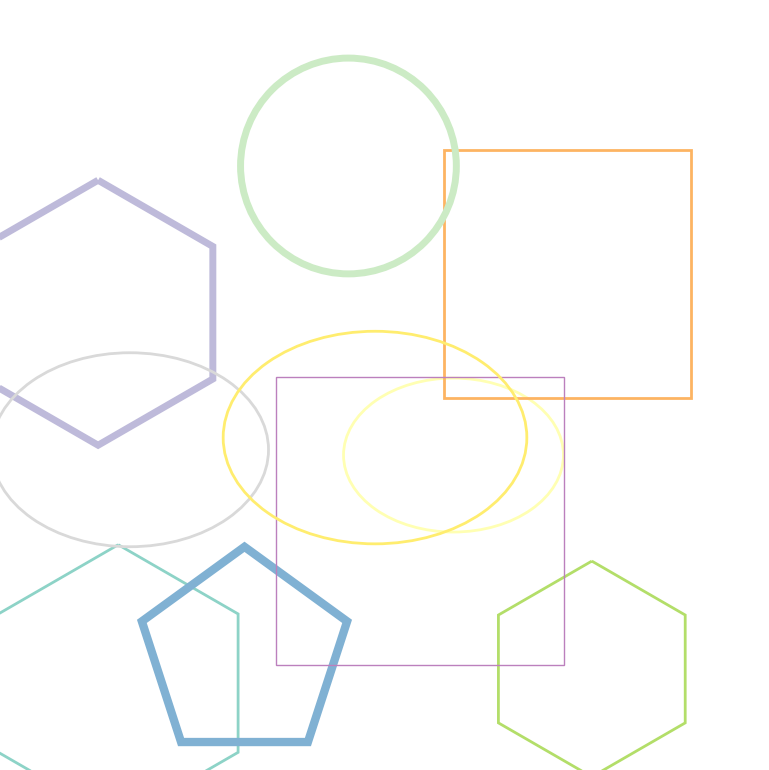[{"shape": "hexagon", "thickness": 1, "radius": 0.9, "center": [0.154, 0.113]}, {"shape": "oval", "thickness": 1, "radius": 0.71, "center": [0.589, 0.409]}, {"shape": "hexagon", "thickness": 2.5, "radius": 0.86, "center": [0.127, 0.594]}, {"shape": "pentagon", "thickness": 3, "radius": 0.7, "center": [0.318, 0.15]}, {"shape": "square", "thickness": 1, "radius": 0.8, "center": [0.737, 0.644]}, {"shape": "hexagon", "thickness": 1, "radius": 0.7, "center": [0.769, 0.131]}, {"shape": "oval", "thickness": 1, "radius": 0.9, "center": [0.169, 0.416]}, {"shape": "square", "thickness": 0.5, "radius": 0.93, "center": [0.545, 0.324]}, {"shape": "circle", "thickness": 2.5, "radius": 0.7, "center": [0.453, 0.784]}, {"shape": "oval", "thickness": 1, "radius": 0.99, "center": [0.487, 0.432]}]